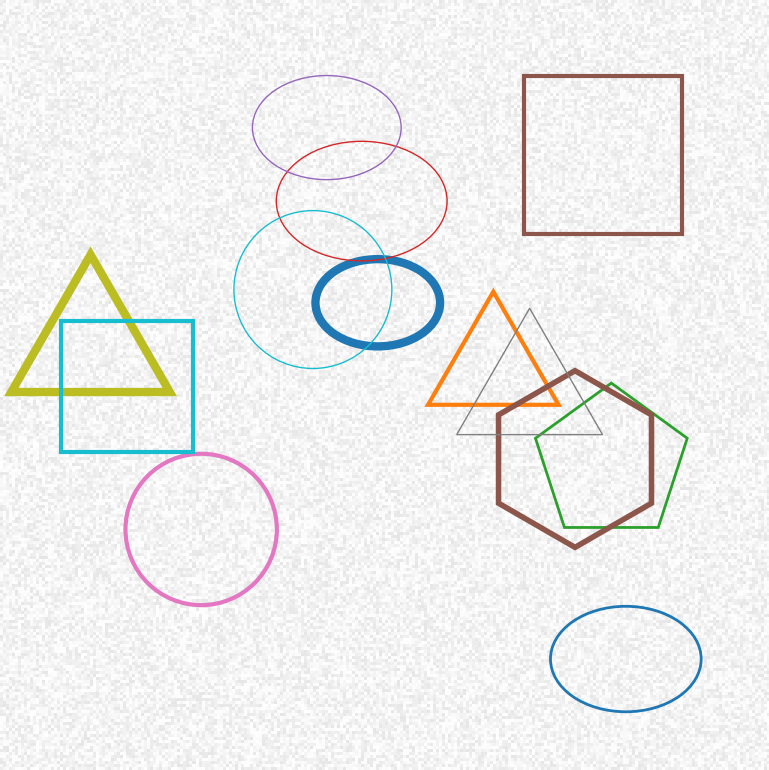[{"shape": "oval", "thickness": 3, "radius": 0.4, "center": [0.491, 0.607]}, {"shape": "oval", "thickness": 1, "radius": 0.49, "center": [0.813, 0.144]}, {"shape": "triangle", "thickness": 1.5, "radius": 0.49, "center": [0.641, 0.523]}, {"shape": "pentagon", "thickness": 1, "radius": 0.52, "center": [0.794, 0.399]}, {"shape": "oval", "thickness": 0.5, "radius": 0.55, "center": [0.47, 0.739]}, {"shape": "oval", "thickness": 0.5, "radius": 0.48, "center": [0.424, 0.834]}, {"shape": "hexagon", "thickness": 2, "radius": 0.57, "center": [0.747, 0.404]}, {"shape": "square", "thickness": 1.5, "radius": 0.51, "center": [0.783, 0.799]}, {"shape": "circle", "thickness": 1.5, "radius": 0.49, "center": [0.261, 0.312]}, {"shape": "triangle", "thickness": 0.5, "radius": 0.55, "center": [0.688, 0.49]}, {"shape": "triangle", "thickness": 3, "radius": 0.59, "center": [0.118, 0.55]}, {"shape": "circle", "thickness": 0.5, "radius": 0.51, "center": [0.406, 0.624]}, {"shape": "square", "thickness": 1.5, "radius": 0.43, "center": [0.165, 0.498]}]